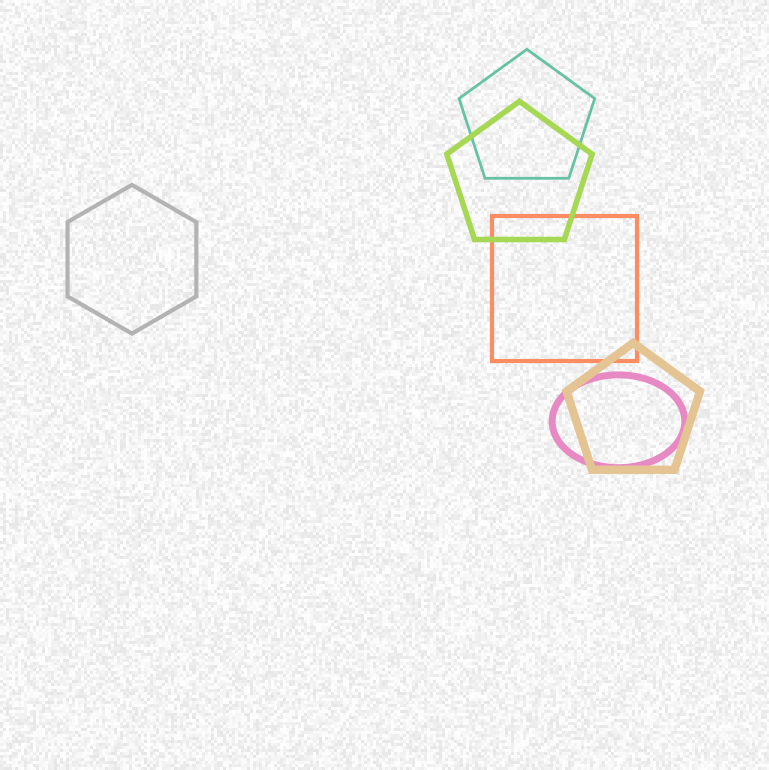[{"shape": "pentagon", "thickness": 1, "radius": 0.46, "center": [0.684, 0.843]}, {"shape": "square", "thickness": 1.5, "radius": 0.47, "center": [0.733, 0.625]}, {"shape": "oval", "thickness": 2.5, "radius": 0.43, "center": [0.803, 0.453]}, {"shape": "pentagon", "thickness": 2, "radius": 0.5, "center": [0.675, 0.769]}, {"shape": "pentagon", "thickness": 3, "radius": 0.46, "center": [0.822, 0.464]}, {"shape": "hexagon", "thickness": 1.5, "radius": 0.48, "center": [0.171, 0.663]}]